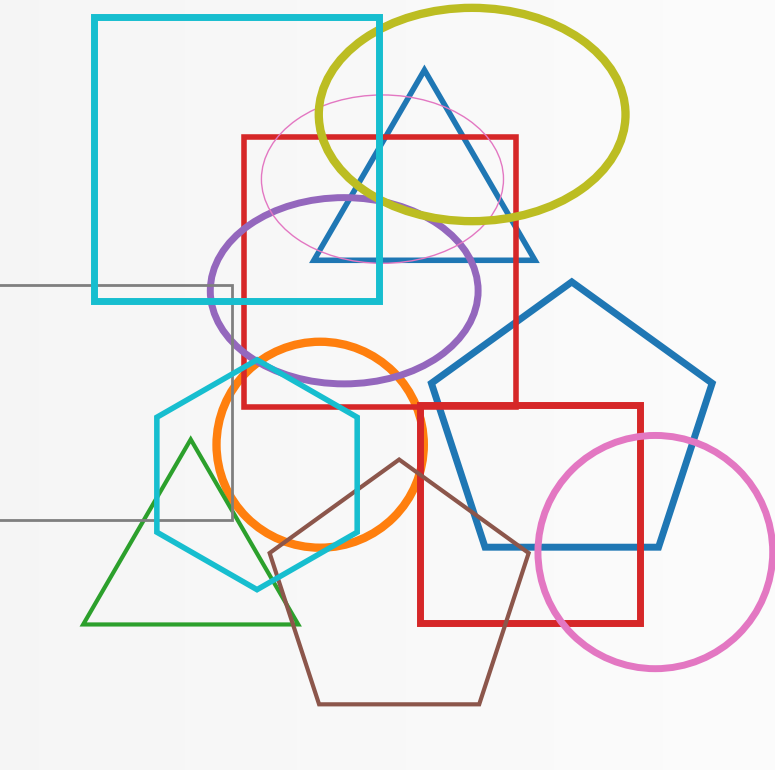[{"shape": "triangle", "thickness": 2, "radius": 0.82, "center": [0.548, 0.744]}, {"shape": "pentagon", "thickness": 2.5, "radius": 0.95, "center": [0.738, 0.443]}, {"shape": "circle", "thickness": 3, "radius": 0.67, "center": [0.413, 0.422]}, {"shape": "triangle", "thickness": 1.5, "radius": 0.8, "center": [0.246, 0.269]}, {"shape": "square", "thickness": 2.5, "radius": 0.71, "center": [0.684, 0.332]}, {"shape": "square", "thickness": 2, "radius": 0.88, "center": [0.49, 0.647]}, {"shape": "oval", "thickness": 2.5, "radius": 0.86, "center": [0.444, 0.622]}, {"shape": "pentagon", "thickness": 1.5, "radius": 0.88, "center": [0.515, 0.227]}, {"shape": "circle", "thickness": 2.5, "radius": 0.76, "center": [0.846, 0.283]}, {"shape": "oval", "thickness": 0.5, "radius": 0.78, "center": [0.493, 0.767]}, {"shape": "square", "thickness": 1, "radius": 0.76, "center": [0.147, 0.477]}, {"shape": "oval", "thickness": 3, "radius": 0.99, "center": [0.609, 0.851]}, {"shape": "square", "thickness": 2.5, "radius": 0.92, "center": [0.305, 0.793]}, {"shape": "hexagon", "thickness": 2, "radius": 0.75, "center": [0.332, 0.383]}]